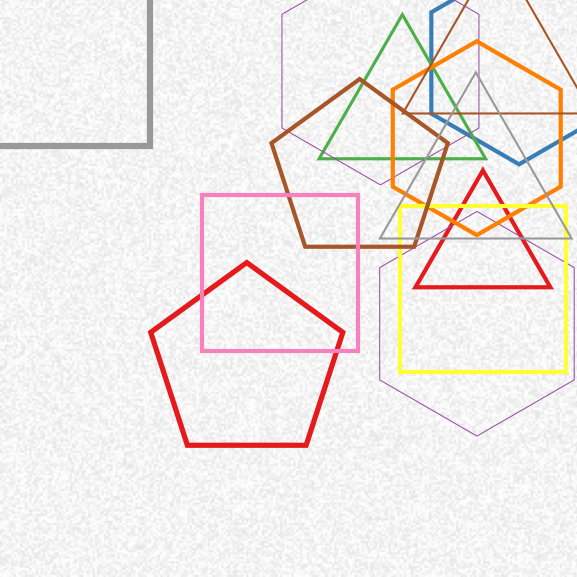[{"shape": "pentagon", "thickness": 2.5, "radius": 0.87, "center": [0.427, 0.37]}, {"shape": "triangle", "thickness": 2, "radius": 0.67, "center": [0.836, 0.569]}, {"shape": "hexagon", "thickness": 2, "radius": 0.88, "center": [0.899, 0.89]}, {"shape": "triangle", "thickness": 1.5, "radius": 0.83, "center": [0.697, 0.807]}, {"shape": "hexagon", "thickness": 0.5, "radius": 0.97, "center": [0.826, 0.439]}, {"shape": "hexagon", "thickness": 0.5, "radius": 0.98, "center": [0.659, 0.876]}, {"shape": "hexagon", "thickness": 2, "radius": 0.84, "center": [0.826, 0.76]}, {"shape": "square", "thickness": 2, "radius": 0.72, "center": [0.837, 0.498]}, {"shape": "pentagon", "thickness": 2, "radius": 0.8, "center": [0.623, 0.702]}, {"shape": "triangle", "thickness": 1, "radius": 0.95, "center": [0.861, 0.897]}, {"shape": "square", "thickness": 2, "radius": 0.68, "center": [0.485, 0.526]}, {"shape": "triangle", "thickness": 1, "radius": 0.96, "center": [0.824, 0.682]}, {"shape": "square", "thickness": 3, "radius": 0.69, "center": [0.121, 0.883]}]